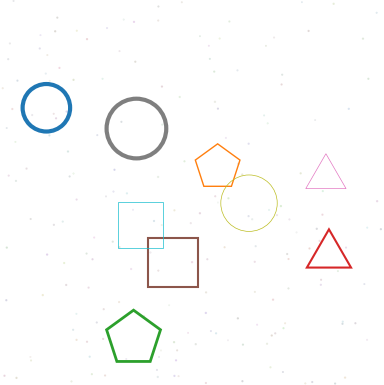[{"shape": "circle", "thickness": 3, "radius": 0.31, "center": [0.12, 0.72]}, {"shape": "pentagon", "thickness": 1, "radius": 0.3, "center": [0.565, 0.565]}, {"shape": "pentagon", "thickness": 2, "radius": 0.37, "center": [0.347, 0.121]}, {"shape": "triangle", "thickness": 1.5, "radius": 0.33, "center": [0.854, 0.338]}, {"shape": "square", "thickness": 1.5, "radius": 0.32, "center": [0.449, 0.318]}, {"shape": "triangle", "thickness": 0.5, "radius": 0.3, "center": [0.847, 0.54]}, {"shape": "circle", "thickness": 3, "radius": 0.39, "center": [0.354, 0.666]}, {"shape": "circle", "thickness": 0.5, "radius": 0.37, "center": [0.647, 0.472]}, {"shape": "square", "thickness": 0.5, "radius": 0.3, "center": [0.365, 0.416]}]